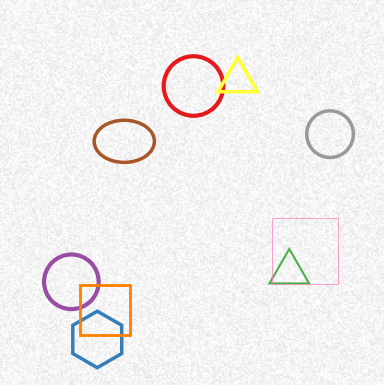[{"shape": "circle", "thickness": 3, "radius": 0.39, "center": [0.503, 0.777]}, {"shape": "hexagon", "thickness": 2.5, "radius": 0.37, "center": [0.253, 0.118]}, {"shape": "triangle", "thickness": 1.5, "radius": 0.3, "center": [0.751, 0.294]}, {"shape": "circle", "thickness": 3, "radius": 0.35, "center": [0.185, 0.268]}, {"shape": "square", "thickness": 2, "radius": 0.33, "center": [0.273, 0.195]}, {"shape": "triangle", "thickness": 2.5, "radius": 0.3, "center": [0.618, 0.791]}, {"shape": "oval", "thickness": 2.5, "radius": 0.39, "center": [0.323, 0.633]}, {"shape": "square", "thickness": 0.5, "radius": 0.43, "center": [0.791, 0.348]}, {"shape": "circle", "thickness": 2.5, "radius": 0.3, "center": [0.857, 0.652]}]